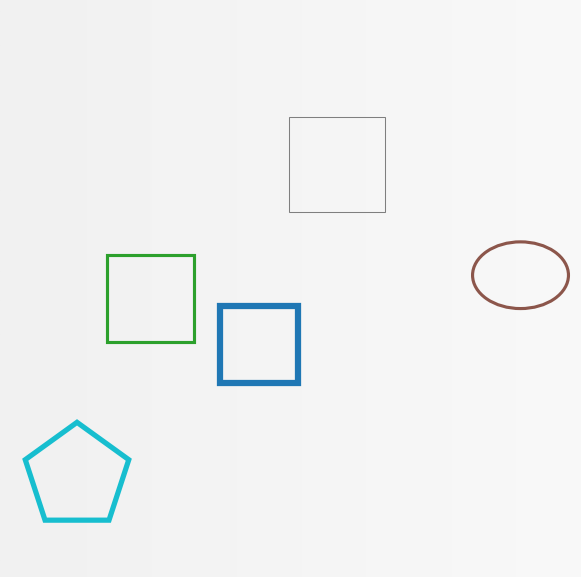[{"shape": "square", "thickness": 3, "radius": 0.33, "center": [0.445, 0.402]}, {"shape": "square", "thickness": 1.5, "radius": 0.38, "center": [0.259, 0.482]}, {"shape": "oval", "thickness": 1.5, "radius": 0.41, "center": [0.896, 0.523]}, {"shape": "square", "thickness": 0.5, "radius": 0.41, "center": [0.58, 0.714]}, {"shape": "pentagon", "thickness": 2.5, "radius": 0.47, "center": [0.132, 0.174]}]